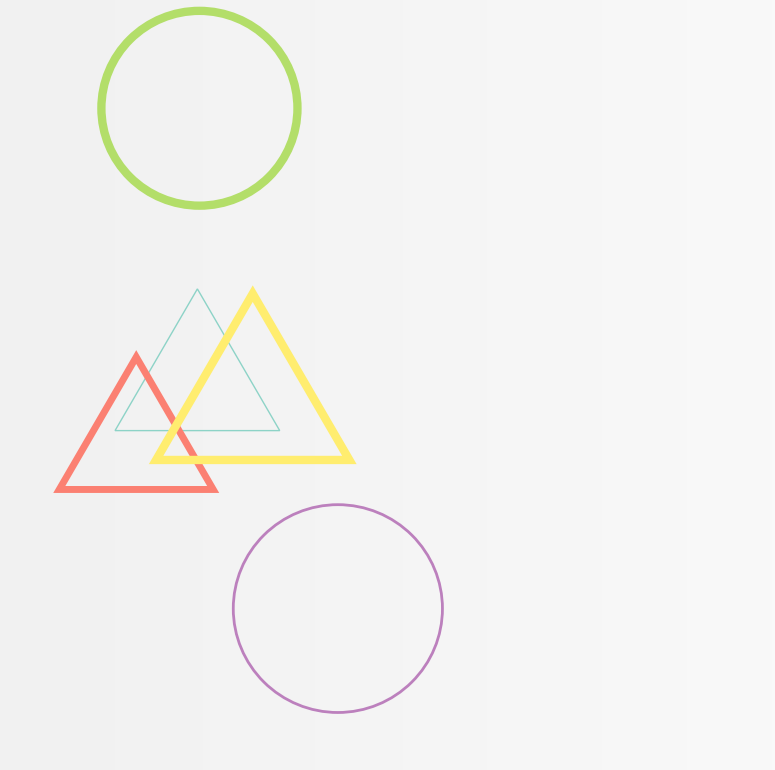[{"shape": "triangle", "thickness": 0.5, "radius": 0.61, "center": [0.255, 0.502]}, {"shape": "triangle", "thickness": 2.5, "radius": 0.57, "center": [0.176, 0.422]}, {"shape": "circle", "thickness": 3, "radius": 0.63, "center": [0.257, 0.859]}, {"shape": "circle", "thickness": 1, "radius": 0.67, "center": [0.436, 0.21]}, {"shape": "triangle", "thickness": 3, "radius": 0.72, "center": [0.326, 0.475]}]